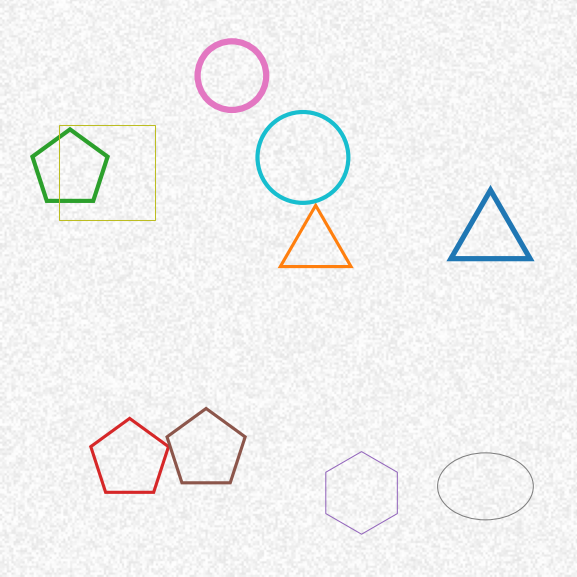[{"shape": "triangle", "thickness": 2.5, "radius": 0.4, "center": [0.849, 0.591]}, {"shape": "triangle", "thickness": 1.5, "radius": 0.35, "center": [0.547, 0.573]}, {"shape": "pentagon", "thickness": 2, "radius": 0.34, "center": [0.121, 0.707]}, {"shape": "pentagon", "thickness": 1.5, "radius": 0.35, "center": [0.224, 0.204]}, {"shape": "hexagon", "thickness": 0.5, "radius": 0.36, "center": [0.626, 0.146]}, {"shape": "pentagon", "thickness": 1.5, "radius": 0.36, "center": [0.357, 0.221]}, {"shape": "circle", "thickness": 3, "radius": 0.3, "center": [0.402, 0.868]}, {"shape": "oval", "thickness": 0.5, "radius": 0.41, "center": [0.841, 0.157]}, {"shape": "square", "thickness": 0.5, "radius": 0.41, "center": [0.185, 0.701]}, {"shape": "circle", "thickness": 2, "radius": 0.39, "center": [0.525, 0.727]}]